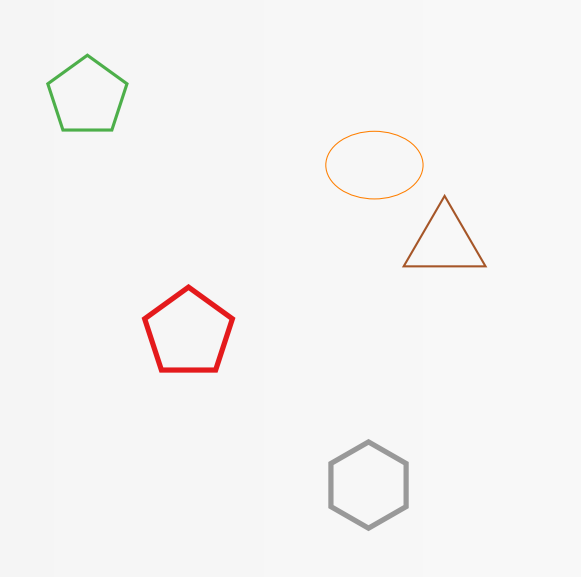[{"shape": "pentagon", "thickness": 2.5, "radius": 0.4, "center": [0.324, 0.423]}, {"shape": "pentagon", "thickness": 1.5, "radius": 0.36, "center": [0.15, 0.832]}, {"shape": "oval", "thickness": 0.5, "radius": 0.42, "center": [0.644, 0.713]}, {"shape": "triangle", "thickness": 1, "radius": 0.41, "center": [0.765, 0.579]}, {"shape": "hexagon", "thickness": 2.5, "radius": 0.37, "center": [0.634, 0.159]}]